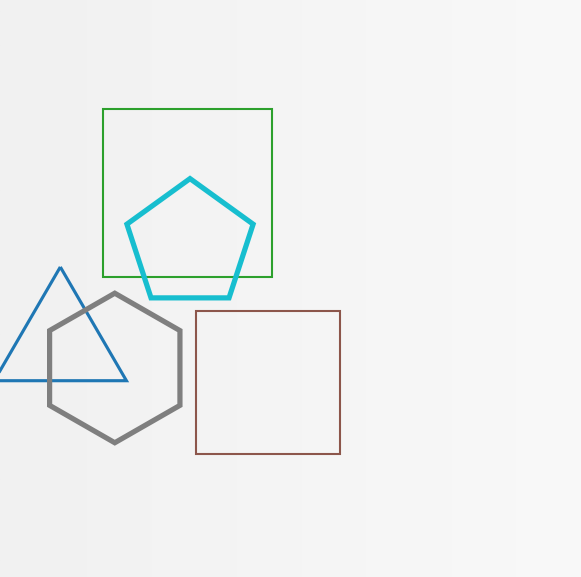[{"shape": "triangle", "thickness": 1.5, "radius": 0.66, "center": [0.104, 0.406]}, {"shape": "square", "thickness": 1, "radius": 0.73, "center": [0.323, 0.665]}, {"shape": "square", "thickness": 1, "radius": 0.62, "center": [0.462, 0.337]}, {"shape": "hexagon", "thickness": 2.5, "radius": 0.65, "center": [0.197, 0.362]}, {"shape": "pentagon", "thickness": 2.5, "radius": 0.57, "center": [0.327, 0.576]}]